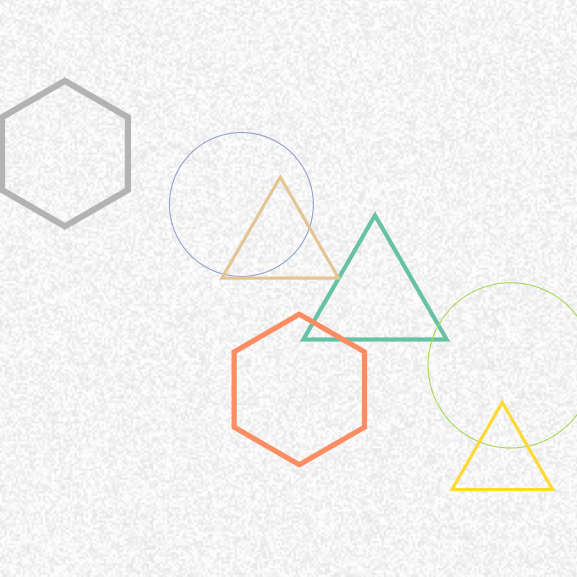[{"shape": "triangle", "thickness": 2, "radius": 0.72, "center": [0.649, 0.483]}, {"shape": "hexagon", "thickness": 2.5, "radius": 0.65, "center": [0.518, 0.325]}, {"shape": "circle", "thickness": 0.5, "radius": 0.62, "center": [0.418, 0.645]}, {"shape": "circle", "thickness": 0.5, "radius": 0.72, "center": [0.884, 0.367]}, {"shape": "triangle", "thickness": 1.5, "radius": 0.5, "center": [0.87, 0.202]}, {"shape": "triangle", "thickness": 1.5, "radius": 0.58, "center": [0.485, 0.576]}, {"shape": "hexagon", "thickness": 3, "radius": 0.63, "center": [0.112, 0.733]}]